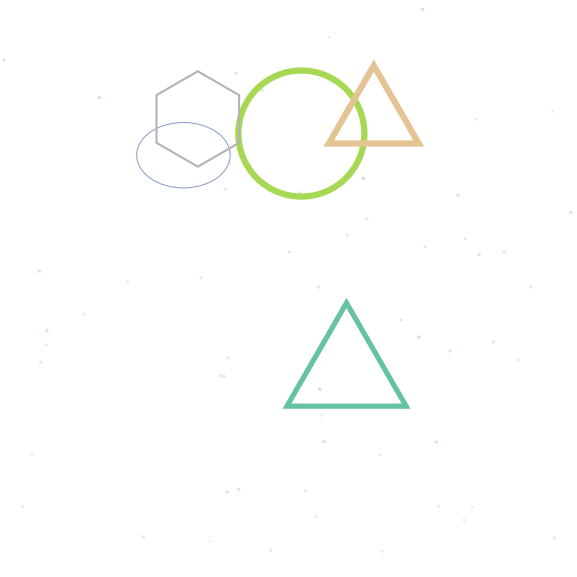[{"shape": "triangle", "thickness": 2.5, "radius": 0.6, "center": [0.6, 0.355]}, {"shape": "oval", "thickness": 0.5, "radius": 0.4, "center": [0.318, 0.73]}, {"shape": "circle", "thickness": 3, "radius": 0.55, "center": [0.522, 0.768]}, {"shape": "triangle", "thickness": 3, "radius": 0.45, "center": [0.647, 0.796]}, {"shape": "hexagon", "thickness": 1, "radius": 0.41, "center": [0.343, 0.793]}]